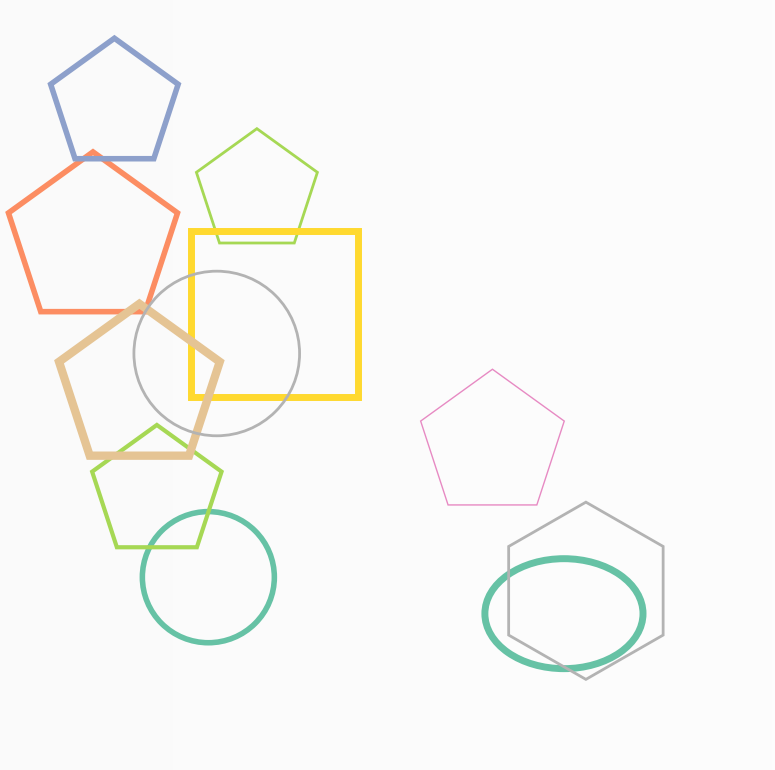[{"shape": "oval", "thickness": 2.5, "radius": 0.51, "center": [0.728, 0.203]}, {"shape": "circle", "thickness": 2, "radius": 0.43, "center": [0.269, 0.25]}, {"shape": "pentagon", "thickness": 2, "radius": 0.57, "center": [0.12, 0.688]}, {"shape": "pentagon", "thickness": 2, "radius": 0.43, "center": [0.148, 0.864]}, {"shape": "pentagon", "thickness": 0.5, "radius": 0.49, "center": [0.635, 0.423]}, {"shape": "pentagon", "thickness": 1, "radius": 0.41, "center": [0.331, 0.751]}, {"shape": "pentagon", "thickness": 1.5, "radius": 0.44, "center": [0.202, 0.36]}, {"shape": "square", "thickness": 2.5, "radius": 0.54, "center": [0.355, 0.592]}, {"shape": "pentagon", "thickness": 3, "radius": 0.55, "center": [0.18, 0.496]}, {"shape": "hexagon", "thickness": 1, "radius": 0.58, "center": [0.756, 0.233]}, {"shape": "circle", "thickness": 1, "radius": 0.53, "center": [0.28, 0.541]}]